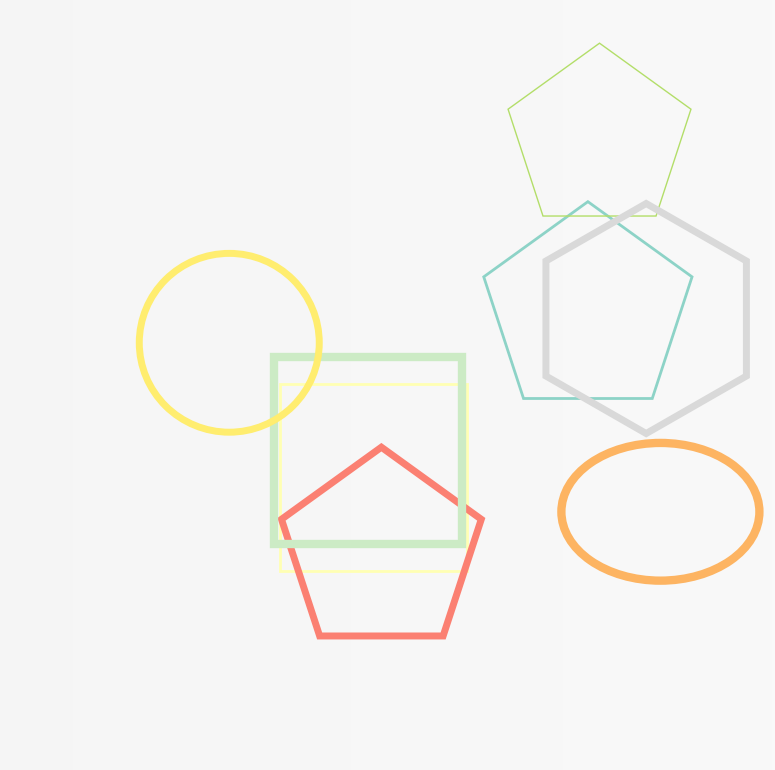[{"shape": "pentagon", "thickness": 1, "radius": 0.71, "center": [0.759, 0.597]}, {"shape": "square", "thickness": 1, "radius": 0.6, "center": [0.482, 0.38]}, {"shape": "pentagon", "thickness": 2.5, "radius": 0.68, "center": [0.492, 0.284]}, {"shape": "oval", "thickness": 3, "radius": 0.64, "center": [0.852, 0.335]}, {"shape": "pentagon", "thickness": 0.5, "radius": 0.62, "center": [0.774, 0.82]}, {"shape": "hexagon", "thickness": 2.5, "radius": 0.75, "center": [0.834, 0.586]}, {"shape": "square", "thickness": 3, "radius": 0.61, "center": [0.475, 0.415]}, {"shape": "circle", "thickness": 2.5, "radius": 0.58, "center": [0.296, 0.555]}]